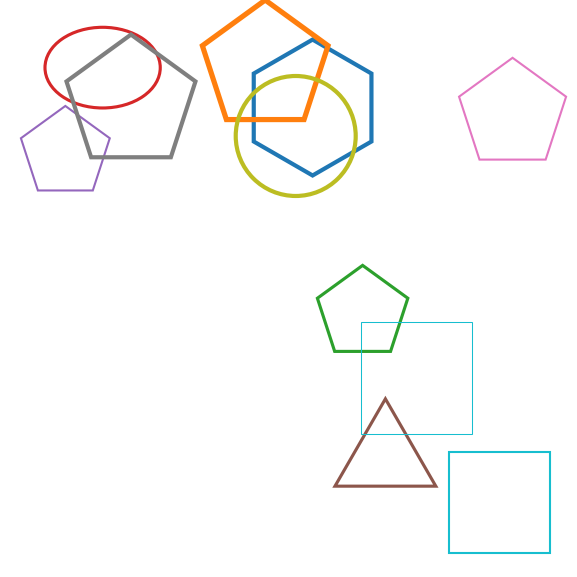[{"shape": "hexagon", "thickness": 2, "radius": 0.59, "center": [0.541, 0.813]}, {"shape": "pentagon", "thickness": 2.5, "radius": 0.57, "center": [0.459, 0.885]}, {"shape": "pentagon", "thickness": 1.5, "radius": 0.41, "center": [0.628, 0.457]}, {"shape": "oval", "thickness": 1.5, "radius": 0.5, "center": [0.178, 0.882]}, {"shape": "pentagon", "thickness": 1, "radius": 0.4, "center": [0.113, 0.735]}, {"shape": "triangle", "thickness": 1.5, "radius": 0.5, "center": [0.667, 0.208]}, {"shape": "pentagon", "thickness": 1, "radius": 0.49, "center": [0.888, 0.802]}, {"shape": "pentagon", "thickness": 2, "radius": 0.59, "center": [0.227, 0.822]}, {"shape": "circle", "thickness": 2, "radius": 0.52, "center": [0.512, 0.764]}, {"shape": "square", "thickness": 1, "radius": 0.44, "center": [0.865, 0.129]}, {"shape": "square", "thickness": 0.5, "radius": 0.48, "center": [0.721, 0.344]}]